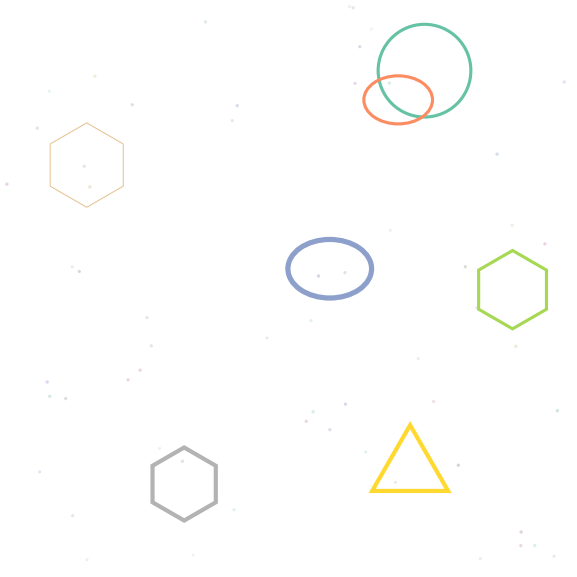[{"shape": "circle", "thickness": 1.5, "radius": 0.4, "center": [0.735, 0.877]}, {"shape": "oval", "thickness": 1.5, "radius": 0.3, "center": [0.689, 0.826]}, {"shape": "oval", "thickness": 2.5, "radius": 0.36, "center": [0.571, 0.534]}, {"shape": "hexagon", "thickness": 1.5, "radius": 0.34, "center": [0.888, 0.498]}, {"shape": "triangle", "thickness": 2, "radius": 0.38, "center": [0.71, 0.187]}, {"shape": "hexagon", "thickness": 0.5, "radius": 0.37, "center": [0.15, 0.713]}, {"shape": "hexagon", "thickness": 2, "radius": 0.32, "center": [0.319, 0.161]}]